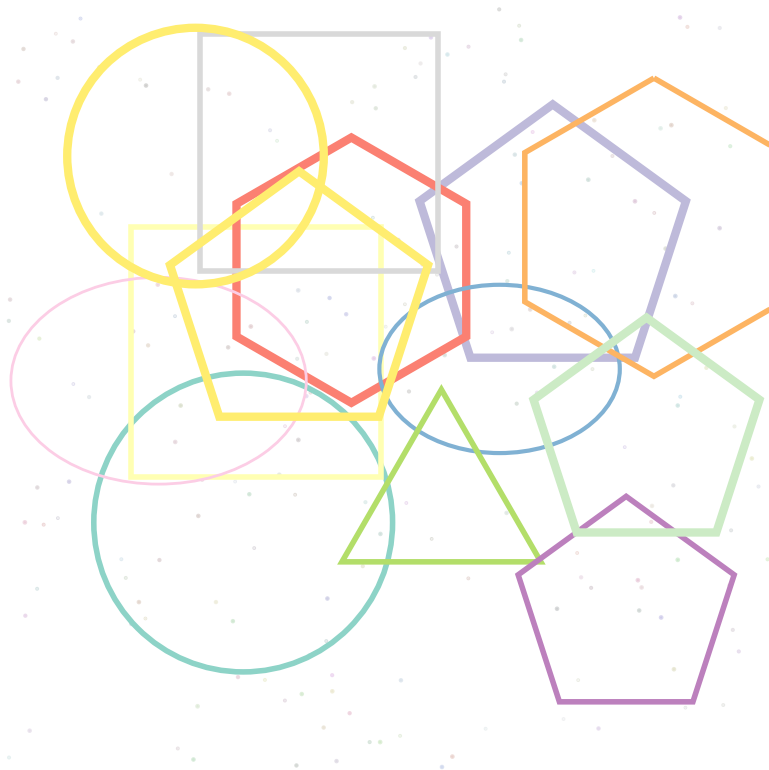[{"shape": "circle", "thickness": 2, "radius": 0.97, "center": [0.316, 0.321]}, {"shape": "square", "thickness": 2, "radius": 0.81, "center": [0.333, 0.543]}, {"shape": "pentagon", "thickness": 3, "radius": 0.91, "center": [0.718, 0.683]}, {"shape": "hexagon", "thickness": 3, "radius": 0.86, "center": [0.456, 0.649]}, {"shape": "oval", "thickness": 1.5, "radius": 0.78, "center": [0.649, 0.521]}, {"shape": "hexagon", "thickness": 2, "radius": 0.97, "center": [0.849, 0.705]}, {"shape": "triangle", "thickness": 2, "radius": 0.75, "center": [0.573, 0.345]}, {"shape": "oval", "thickness": 1, "radius": 0.96, "center": [0.206, 0.506]}, {"shape": "square", "thickness": 2, "radius": 0.77, "center": [0.414, 0.802]}, {"shape": "pentagon", "thickness": 2, "radius": 0.74, "center": [0.813, 0.208]}, {"shape": "pentagon", "thickness": 3, "radius": 0.77, "center": [0.84, 0.433]}, {"shape": "circle", "thickness": 3, "radius": 0.83, "center": [0.254, 0.797]}, {"shape": "pentagon", "thickness": 3, "radius": 0.88, "center": [0.388, 0.601]}]